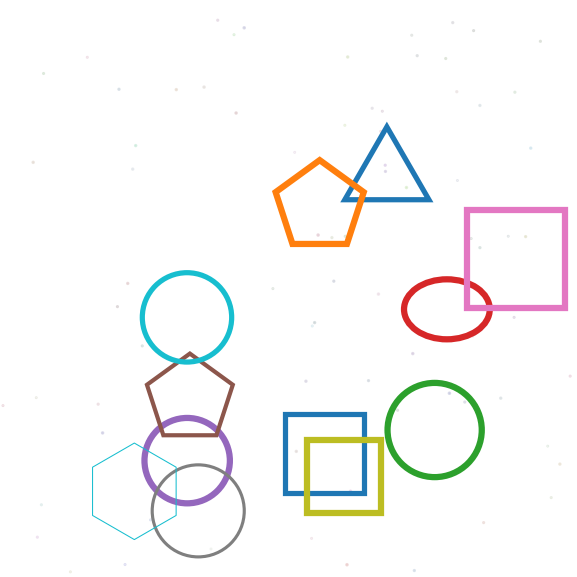[{"shape": "square", "thickness": 2.5, "radius": 0.34, "center": [0.562, 0.214]}, {"shape": "triangle", "thickness": 2.5, "radius": 0.42, "center": [0.67, 0.695]}, {"shape": "pentagon", "thickness": 3, "radius": 0.4, "center": [0.554, 0.642]}, {"shape": "circle", "thickness": 3, "radius": 0.41, "center": [0.753, 0.255]}, {"shape": "oval", "thickness": 3, "radius": 0.37, "center": [0.774, 0.464]}, {"shape": "circle", "thickness": 3, "radius": 0.37, "center": [0.324, 0.201]}, {"shape": "pentagon", "thickness": 2, "radius": 0.39, "center": [0.329, 0.309]}, {"shape": "square", "thickness": 3, "radius": 0.42, "center": [0.893, 0.551]}, {"shape": "circle", "thickness": 1.5, "radius": 0.4, "center": [0.343, 0.115]}, {"shape": "square", "thickness": 3, "radius": 0.32, "center": [0.596, 0.174]}, {"shape": "hexagon", "thickness": 0.5, "radius": 0.42, "center": [0.233, 0.148]}, {"shape": "circle", "thickness": 2.5, "radius": 0.39, "center": [0.324, 0.45]}]